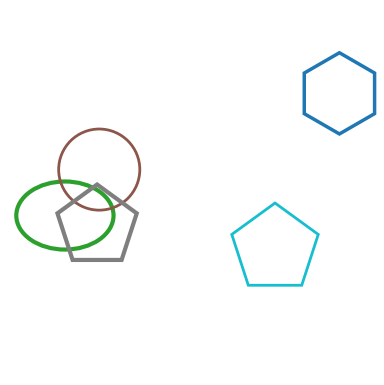[{"shape": "hexagon", "thickness": 2.5, "radius": 0.53, "center": [0.882, 0.758]}, {"shape": "oval", "thickness": 3, "radius": 0.63, "center": [0.169, 0.44]}, {"shape": "circle", "thickness": 2, "radius": 0.53, "center": [0.258, 0.56]}, {"shape": "pentagon", "thickness": 3, "radius": 0.54, "center": [0.252, 0.412]}, {"shape": "pentagon", "thickness": 2, "radius": 0.59, "center": [0.714, 0.355]}]